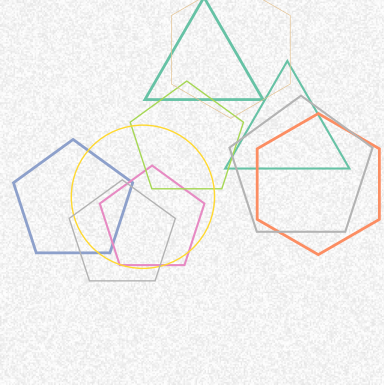[{"shape": "triangle", "thickness": 1.5, "radius": 0.93, "center": [0.746, 0.655]}, {"shape": "triangle", "thickness": 2, "radius": 0.89, "center": [0.53, 0.83]}, {"shape": "hexagon", "thickness": 2, "radius": 0.92, "center": [0.827, 0.522]}, {"shape": "pentagon", "thickness": 2, "radius": 0.81, "center": [0.19, 0.475]}, {"shape": "pentagon", "thickness": 1.5, "radius": 0.71, "center": [0.395, 0.427]}, {"shape": "pentagon", "thickness": 1, "radius": 0.77, "center": [0.485, 0.635]}, {"shape": "circle", "thickness": 1, "radius": 0.93, "center": [0.371, 0.489]}, {"shape": "hexagon", "thickness": 0.5, "radius": 0.89, "center": [0.6, 0.871]}, {"shape": "pentagon", "thickness": 1, "radius": 0.72, "center": [0.318, 0.388]}, {"shape": "pentagon", "thickness": 1.5, "radius": 0.98, "center": [0.782, 0.556]}]